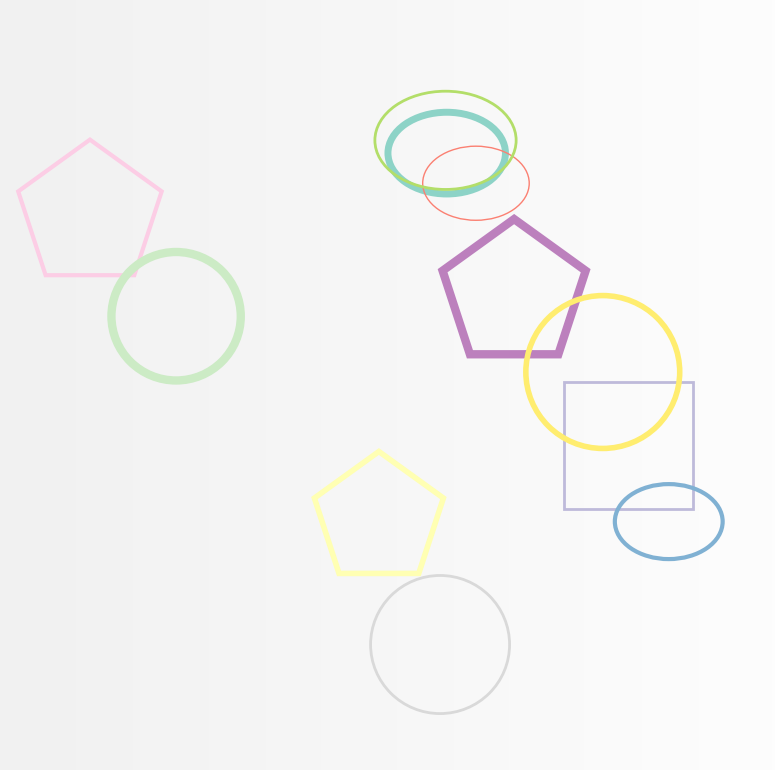[{"shape": "oval", "thickness": 2.5, "radius": 0.38, "center": [0.576, 0.801]}, {"shape": "pentagon", "thickness": 2, "radius": 0.44, "center": [0.489, 0.326]}, {"shape": "square", "thickness": 1, "radius": 0.41, "center": [0.811, 0.421]}, {"shape": "oval", "thickness": 0.5, "radius": 0.34, "center": [0.614, 0.762]}, {"shape": "oval", "thickness": 1.5, "radius": 0.35, "center": [0.863, 0.323]}, {"shape": "oval", "thickness": 1, "radius": 0.46, "center": [0.575, 0.818]}, {"shape": "pentagon", "thickness": 1.5, "radius": 0.49, "center": [0.116, 0.721]}, {"shape": "circle", "thickness": 1, "radius": 0.45, "center": [0.568, 0.163]}, {"shape": "pentagon", "thickness": 3, "radius": 0.49, "center": [0.663, 0.618]}, {"shape": "circle", "thickness": 3, "radius": 0.42, "center": [0.227, 0.589]}, {"shape": "circle", "thickness": 2, "radius": 0.5, "center": [0.778, 0.517]}]